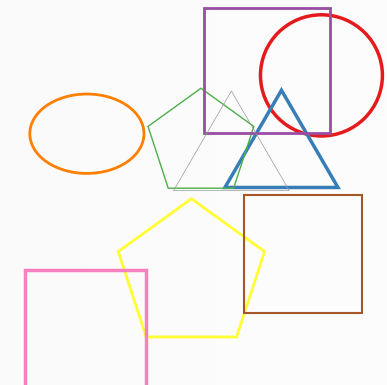[{"shape": "circle", "thickness": 2.5, "radius": 0.79, "center": [0.83, 0.804]}, {"shape": "triangle", "thickness": 2.5, "radius": 0.84, "center": [0.726, 0.597]}, {"shape": "pentagon", "thickness": 1, "radius": 0.72, "center": [0.519, 0.627]}, {"shape": "square", "thickness": 2, "radius": 0.81, "center": [0.689, 0.817]}, {"shape": "oval", "thickness": 2, "radius": 0.74, "center": [0.224, 0.653]}, {"shape": "pentagon", "thickness": 2, "radius": 0.99, "center": [0.494, 0.285]}, {"shape": "square", "thickness": 1.5, "radius": 0.76, "center": [0.781, 0.34]}, {"shape": "square", "thickness": 2.5, "radius": 0.78, "center": [0.22, 0.145]}, {"shape": "triangle", "thickness": 0.5, "radius": 0.86, "center": [0.597, 0.591]}]